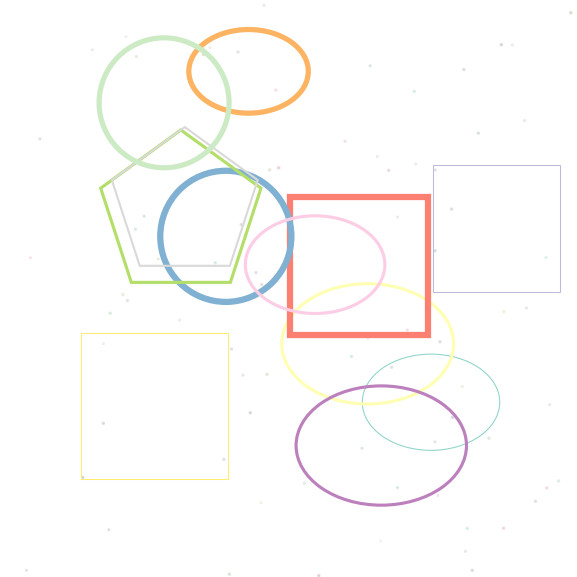[{"shape": "oval", "thickness": 0.5, "radius": 0.59, "center": [0.746, 0.303]}, {"shape": "oval", "thickness": 1.5, "radius": 0.74, "center": [0.637, 0.404]}, {"shape": "square", "thickness": 0.5, "radius": 0.55, "center": [0.86, 0.603]}, {"shape": "square", "thickness": 3, "radius": 0.6, "center": [0.621, 0.538]}, {"shape": "circle", "thickness": 3, "radius": 0.57, "center": [0.391, 0.59]}, {"shape": "oval", "thickness": 2.5, "radius": 0.52, "center": [0.43, 0.876]}, {"shape": "pentagon", "thickness": 1.5, "radius": 0.73, "center": [0.313, 0.628]}, {"shape": "oval", "thickness": 1.5, "radius": 0.6, "center": [0.546, 0.541]}, {"shape": "pentagon", "thickness": 1, "radius": 0.66, "center": [0.32, 0.646]}, {"shape": "oval", "thickness": 1.5, "radius": 0.74, "center": [0.66, 0.228]}, {"shape": "circle", "thickness": 2.5, "radius": 0.56, "center": [0.284, 0.821]}, {"shape": "square", "thickness": 0.5, "radius": 0.64, "center": [0.267, 0.296]}]